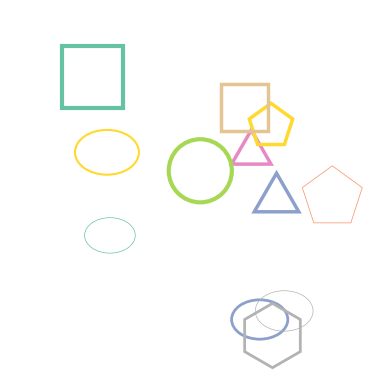[{"shape": "oval", "thickness": 0.5, "radius": 0.33, "center": [0.286, 0.389]}, {"shape": "square", "thickness": 3, "radius": 0.4, "center": [0.24, 0.8]}, {"shape": "pentagon", "thickness": 0.5, "radius": 0.41, "center": [0.863, 0.487]}, {"shape": "triangle", "thickness": 2.5, "radius": 0.33, "center": [0.718, 0.483]}, {"shape": "oval", "thickness": 2, "radius": 0.36, "center": [0.675, 0.17]}, {"shape": "triangle", "thickness": 2.5, "radius": 0.3, "center": [0.653, 0.603]}, {"shape": "circle", "thickness": 3, "radius": 0.41, "center": [0.52, 0.556]}, {"shape": "pentagon", "thickness": 2.5, "radius": 0.3, "center": [0.704, 0.673]}, {"shape": "oval", "thickness": 1.5, "radius": 0.42, "center": [0.278, 0.604]}, {"shape": "square", "thickness": 2.5, "radius": 0.31, "center": [0.635, 0.721]}, {"shape": "oval", "thickness": 0.5, "radius": 0.38, "center": [0.738, 0.192]}, {"shape": "hexagon", "thickness": 2, "radius": 0.42, "center": [0.708, 0.128]}]